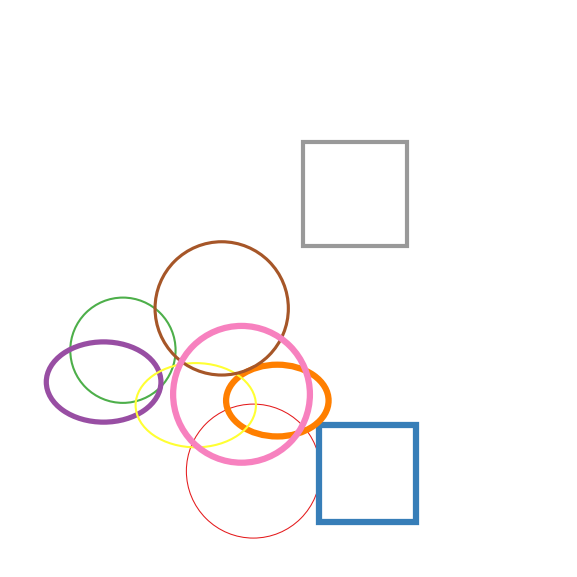[{"shape": "circle", "thickness": 0.5, "radius": 0.58, "center": [0.439, 0.183]}, {"shape": "square", "thickness": 3, "radius": 0.42, "center": [0.636, 0.179]}, {"shape": "circle", "thickness": 1, "radius": 0.46, "center": [0.213, 0.393]}, {"shape": "oval", "thickness": 2.5, "radius": 0.5, "center": [0.179, 0.338]}, {"shape": "oval", "thickness": 3, "radius": 0.44, "center": [0.48, 0.306]}, {"shape": "oval", "thickness": 1, "radius": 0.52, "center": [0.339, 0.297]}, {"shape": "circle", "thickness": 1.5, "radius": 0.58, "center": [0.384, 0.465]}, {"shape": "circle", "thickness": 3, "radius": 0.59, "center": [0.418, 0.316]}, {"shape": "square", "thickness": 2, "radius": 0.45, "center": [0.614, 0.663]}]